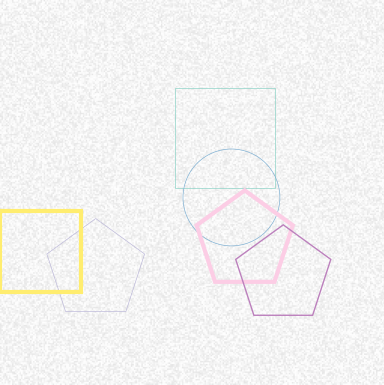[{"shape": "square", "thickness": 0.5, "radius": 0.65, "center": [0.583, 0.642]}, {"shape": "pentagon", "thickness": 0.5, "radius": 0.67, "center": [0.249, 0.299]}, {"shape": "circle", "thickness": 0.5, "radius": 0.63, "center": [0.601, 0.487]}, {"shape": "pentagon", "thickness": 3, "radius": 0.66, "center": [0.636, 0.374]}, {"shape": "pentagon", "thickness": 1, "radius": 0.65, "center": [0.736, 0.286]}, {"shape": "square", "thickness": 3, "radius": 0.53, "center": [0.106, 0.346]}]